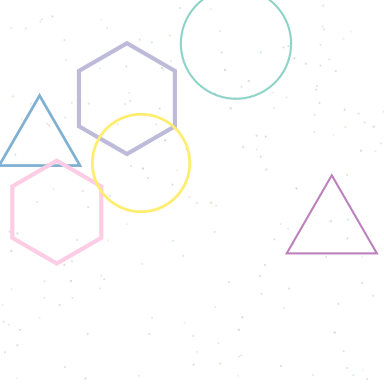[{"shape": "circle", "thickness": 1.5, "radius": 0.72, "center": [0.613, 0.887]}, {"shape": "hexagon", "thickness": 3, "radius": 0.72, "center": [0.33, 0.744]}, {"shape": "triangle", "thickness": 2, "radius": 0.61, "center": [0.103, 0.631]}, {"shape": "hexagon", "thickness": 3, "radius": 0.67, "center": [0.147, 0.449]}, {"shape": "triangle", "thickness": 1.5, "radius": 0.68, "center": [0.862, 0.409]}, {"shape": "circle", "thickness": 2, "radius": 0.63, "center": [0.366, 0.577]}]